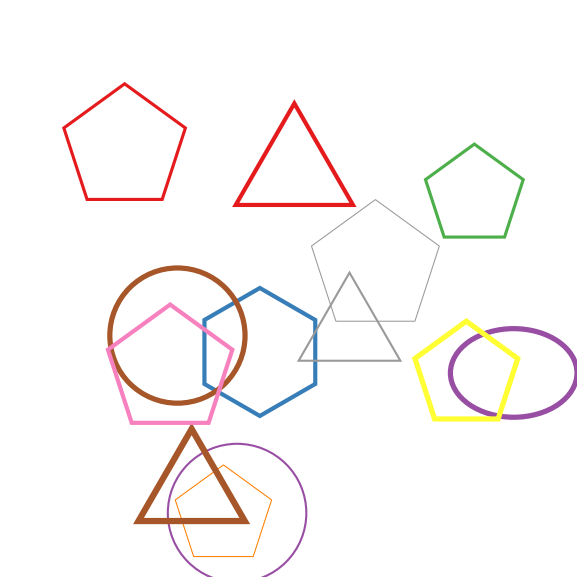[{"shape": "triangle", "thickness": 2, "radius": 0.59, "center": [0.51, 0.703]}, {"shape": "pentagon", "thickness": 1.5, "radius": 0.55, "center": [0.216, 0.743]}, {"shape": "hexagon", "thickness": 2, "radius": 0.55, "center": [0.45, 0.39]}, {"shape": "pentagon", "thickness": 1.5, "radius": 0.44, "center": [0.821, 0.661]}, {"shape": "oval", "thickness": 2.5, "radius": 0.55, "center": [0.89, 0.353]}, {"shape": "circle", "thickness": 1, "radius": 0.6, "center": [0.411, 0.111]}, {"shape": "pentagon", "thickness": 0.5, "radius": 0.44, "center": [0.387, 0.106]}, {"shape": "pentagon", "thickness": 2.5, "radius": 0.47, "center": [0.808, 0.349]}, {"shape": "triangle", "thickness": 3, "radius": 0.53, "center": [0.332, 0.15]}, {"shape": "circle", "thickness": 2.5, "radius": 0.59, "center": [0.307, 0.418]}, {"shape": "pentagon", "thickness": 2, "radius": 0.57, "center": [0.295, 0.359]}, {"shape": "triangle", "thickness": 1, "radius": 0.51, "center": [0.605, 0.425]}, {"shape": "pentagon", "thickness": 0.5, "radius": 0.58, "center": [0.65, 0.537]}]